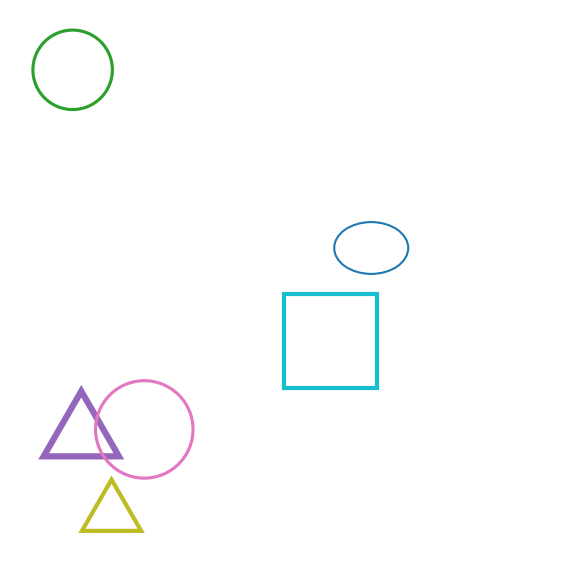[{"shape": "oval", "thickness": 1, "radius": 0.32, "center": [0.643, 0.57]}, {"shape": "circle", "thickness": 1.5, "radius": 0.34, "center": [0.126, 0.878]}, {"shape": "triangle", "thickness": 3, "radius": 0.38, "center": [0.141, 0.247]}, {"shape": "circle", "thickness": 1.5, "radius": 0.42, "center": [0.25, 0.256]}, {"shape": "triangle", "thickness": 2, "radius": 0.3, "center": [0.193, 0.109]}, {"shape": "square", "thickness": 2, "radius": 0.41, "center": [0.572, 0.408]}]